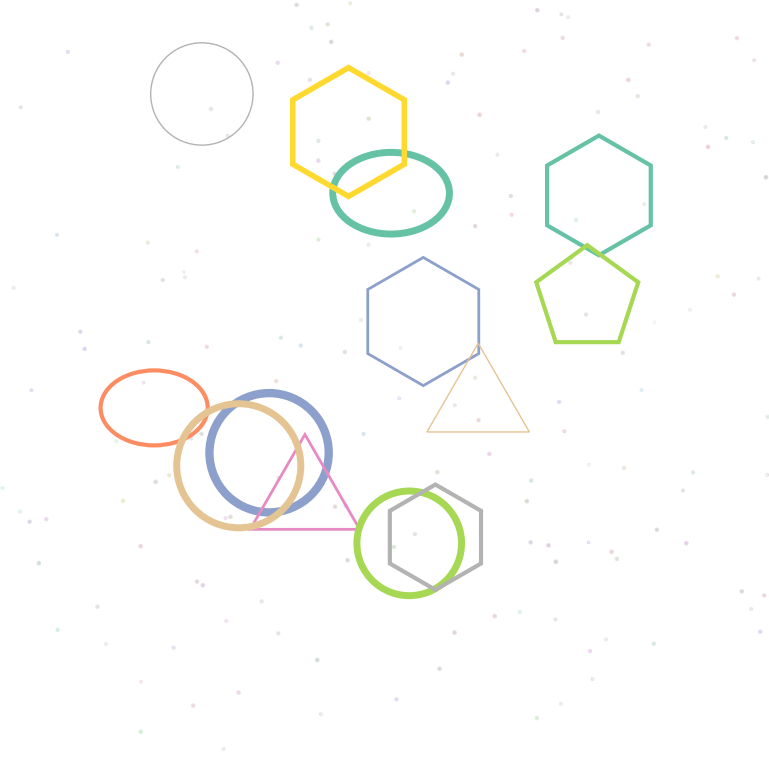[{"shape": "hexagon", "thickness": 1.5, "radius": 0.39, "center": [0.778, 0.746]}, {"shape": "oval", "thickness": 2.5, "radius": 0.38, "center": [0.508, 0.749]}, {"shape": "oval", "thickness": 1.5, "radius": 0.35, "center": [0.2, 0.47]}, {"shape": "hexagon", "thickness": 1, "radius": 0.42, "center": [0.55, 0.582]}, {"shape": "circle", "thickness": 3, "radius": 0.39, "center": [0.349, 0.412]}, {"shape": "triangle", "thickness": 1, "radius": 0.41, "center": [0.396, 0.354]}, {"shape": "pentagon", "thickness": 1.5, "radius": 0.35, "center": [0.763, 0.612]}, {"shape": "circle", "thickness": 2.5, "radius": 0.34, "center": [0.531, 0.294]}, {"shape": "hexagon", "thickness": 2, "radius": 0.42, "center": [0.453, 0.829]}, {"shape": "triangle", "thickness": 0.5, "radius": 0.38, "center": [0.621, 0.477]}, {"shape": "circle", "thickness": 2.5, "radius": 0.4, "center": [0.31, 0.395]}, {"shape": "hexagon", "thickness": 1.5, "radius": 0.34, "center": [0.565, 0.302]}, {"shape": "circle", "thickness": 0.5, "radius": 0.33, "center": [0.262, 0.878]}]